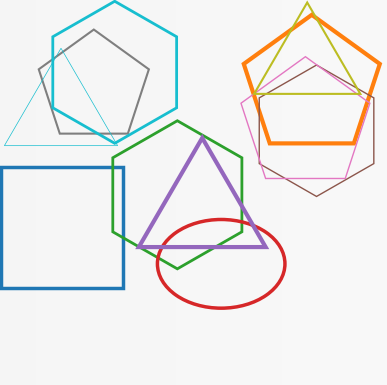[{"shape": "square", "thickness": 2.5, "radius": 0.79, "center": [0.159, 0.409]}, {"shape": "pentagon", "thickness": 3, "radius": 0.92, "center": [0.805, 0.777]}, {"shape": "hexagon", "thickness": 2, "radius": 0.96, "center": [0.458, 0.494]}, {"shape": "oval", "thickness": 2.5, "radius": 0.82, "center": [0.571, 0.315]}, {"shape": "triangle", "thickness": 3, "radius": 0.94, "center": [0.522, 0.453]}, {"shape": "hexagon", "thickness": 1, "radius": 0.85, "center": [0.817, 0.66]}, {"shape": "pentagon", "thickness": 1, "radius": 0.87, "center": [0.788, 0.678]}, {"shape": "pentagon", "thickness": 1.5, "radius": 0.75, "center": [0.242, 0.774]}, {"shape": "triangle", "thickness": 1.5, "radius": 0.79, "center": [0.793, 0.835]}, {"shape": "hexagon", "thickness": 2, "radius": 0.92, "center": [0.296, 0.812]}, {"shape": "triangle", "thickness": 0.5, "radius": 0.84, "center": [0.157, 0.706]}]